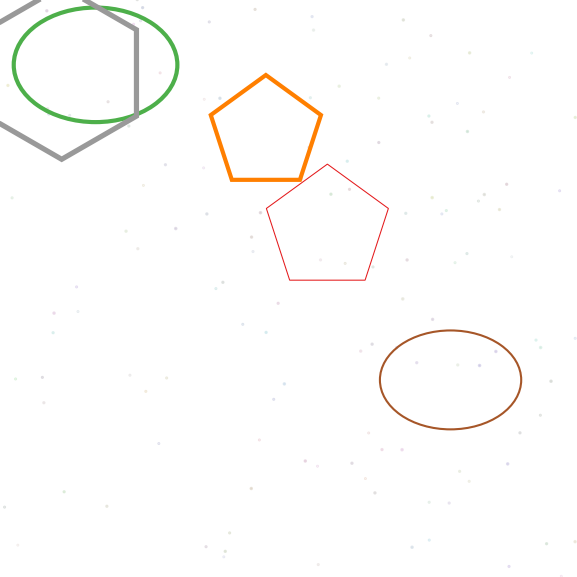[{"shape": "pentagon", "thickness": 0.5, "radius": 0.56, "center": [0.567, 0.604]}, {"shape": "oval", "thickness": 2, "radius": 0.71, "center": [0.165, 0.887]}, {"shape": "pentagon", "thickness": 2, "radius": 0.5, "center": [0.46, 0.769]}, {"shape": "oval", "thickness": 1, "radius": 0.61, "center": [0.78, 0.341]}, {"shape": "hexagon", "thickness": 2.5, "radius": 0.75, "center": [0.107, 0.873]}]